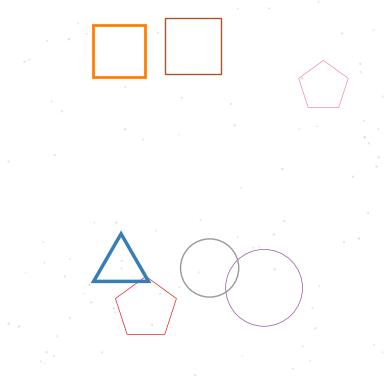[{"shape": "pentagon", "thickness": 0.5, "radius": 0.42, "center": [0.379, 0.199]}, {"shape": "triangle", "thickness": 2.5, "radius": 0.41, "center": [0.314, 0.31]}, {"shape": "circle", "thickness": 0.5, "radius": 0.5, "center": [0.686, 0.252]}, {"shape": "square", "thickness": 2, "radius": 0.34, "center": [0.309, 0.867]}, {"shape": "square", "thickness": 1, "radius": 0.36, "center": [0.502, 0.881]}, {"shape": "pentagon", "thickness": 0.5, "radius": 0.34, "center": [0.84, 0.776]}, {"shape": "circle", "thickness": 1, "radius": 0.38, "center": [0.544, 0.304]}]